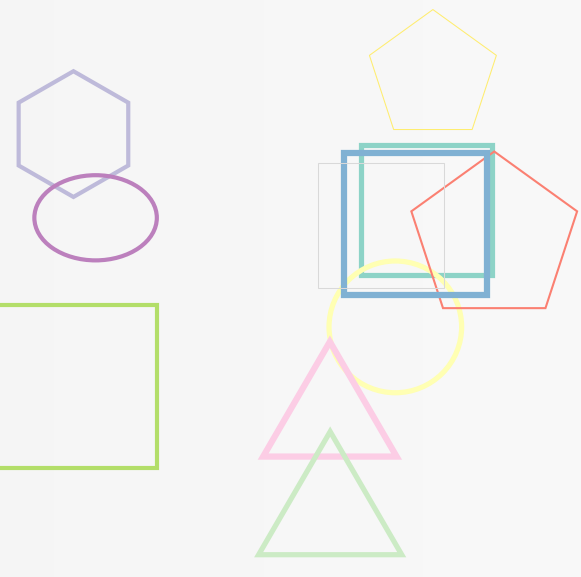[{"shape": "square", "thickness": 2.5, "radius": 0.56, "center": [0.734, 0.636]}, {"shape": "circle", "thickness": 2.5, "radius": 0.57, "center": [0.68, 0.433]}, {"shape": "hexagon", "thickness": 2, "radius": 0.54, "center": [0.126, 0.767]}, {"shape": "pentagon", "thickness": 1, "radius": 0.75, "center": [0.85, 0.587]}, {"shape": "square", "thickness": 3, "radius": 0.62, "center": [0.715, 0.611]}, {"shape": "square", "thickness": 2, "radius": 0.71, "center": [0.129, 0.33]}, {"shape": "triangle", "thickness": 3, "radius": 0.66, "center": [0.568, 0.275]}, {"shape": "square", "thickness": 0.5, "radius": 0.54, "center": [0.655, 0.609]}, {"shape": "oval", "thickness": 2, "radius": 0.53, "center": [0.164, 0.622]}, {"shape": "triangle", "thickness": 2.5, "radius": 0.71, "center": [0.568, 0.11]}, {"shape": "pentagon", "thickness": 0.5, "radius": 0.57, "center": [0.745, 0.868]}]